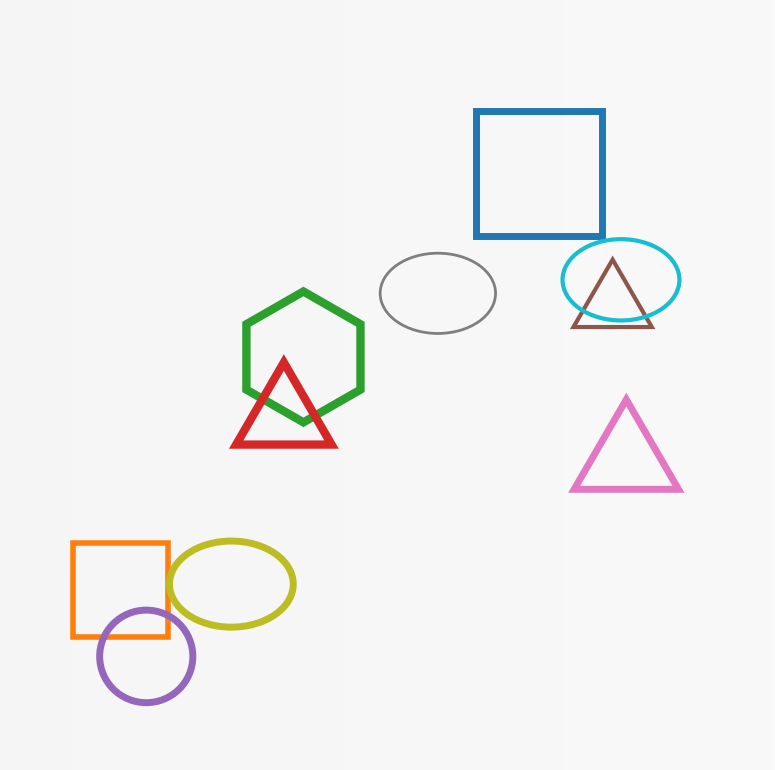[{"shape": "square", "thickness": 2.5, "radius": 0.41, "center": [0.696, 0.774]}, {"shape": "square", "thickness": 2, "radius": 0.31, "center": [0.156, 0.234]}, {"shape": "hexagon", "thickness": 3, "radius": 0.42, "center": [0.392, 0.536]}, {"shape": "triangle", "thickness": 3, "radius": 0.36, "center": [0.366, 0.458]}, {"shape": "circle", "thickness": 2.5, "radius": 0.3, "center": [0.189, 0.148]}, {"shape": "triangle", "thickness": 1.5, "radius": 0.29, "center": [0.79, 0.604]}, {"shape": "triangle", "thickness": 2.5, "radius": 0.39, "center": [0.808, 0.403]}, {"shape": "oval", "thickness": 1, "radius": 0.37, "center": [0.565, 0.619]}, {"shape": "oval", "thickness": 2.5, "radius": 0.4, "center": [0.299, 0.241]}, {"shape": "oval", "thickness": 1.5, "radius": 0.38, "center": [0.801, 0.637]}]